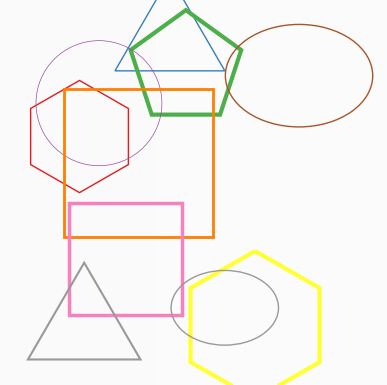[{"shape": "hexagon", "thickness": 1, "radius": 0.73, "center": [0.205, 0.645]}, {"shape": "triangle", "thickness": 1, "radius": 0.82, "center": [0.438, 0.898]}, {"shape": "pentagon", "thickness": 3, "radius": 0.75, "center": [0.48, 0.824]}, {"shape": "circle", "thickness": 0.5, "radius": 0.81, "center": [0.255, 0.732]}, {"shape": "square", "thickness": 2, "radius": 0.96, "center": [0.358, 0.576]}, {"shape": "hexagon", "thickness": 3, "radius": 0.96, "center": [0.658, 0.156]}, {"shape": "oval", "thickness": 1, "radius": 0.95, "center": [0.772, 0.803]}, {"shape": "square", "thickness": 2.5, "radius": 0.73, "center": [0.324, 0.327]}, {"shape": "oval", "thickness": 1, "radius": 0.69, "center": [0.58, 0.201]}, {"shape": "triangle", "thickness": 1.5, "radius": 0.84, "center": [0.217, 0.15]}]